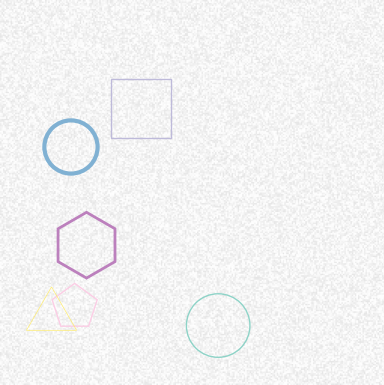[{"shape": "circle", "thickness": 1, "radius": 0.41, "center": [0.567, 0.154]}, {"shape": "square", "thickness": 1, "radius": 0.39, "center": [0.366, 0.718]}, {"shape": "circle", "thickness": 3, "radius": 0.35, "center": [0.184, 0.618]}, {"shape": "pentagon", "thickness": 1, "radius": 0.31, "center": [0.194, 0.202]}, {"shape": "hexagon", "thickness": 2, "radius": 0.43, "center": [0.225, 0.363]}, {"shape": "triangle", "thickness": 0.5, "radius": 0.38, "center": [0.134, 0.18]}]